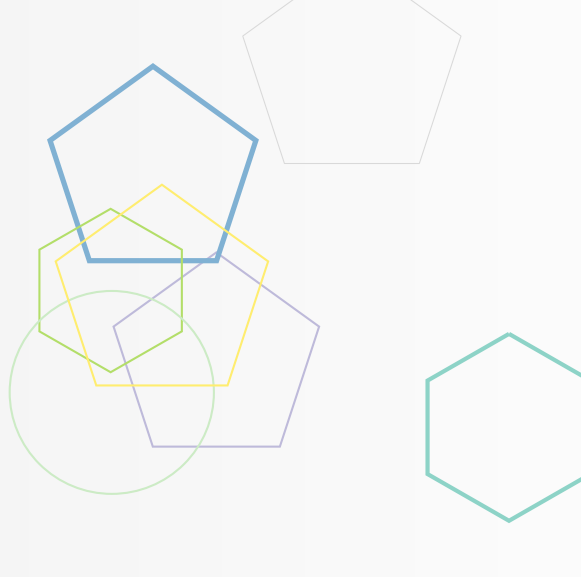[{"shape": "hexagon", "thickness": 2, "radius": 0.81, "center": [0.876, 0.259]}, {"shape": "pentagon", "thickness": 1, "radius": 0.93, "center": [0.372, 0.376]}, {"shape": "pentagon", "thickness": 2.5, "radius": 0.93, "center": [0.263, 0.698]}, {"shape": "hexagon", "thickness": 1, "radius": 0.71, "center": [0.19, 0.496]}, {"shape": "pentagon", "thickness": 0.5, "radius": 0.99, "center": [0.605, 0.876]}, {"shape": "circle", "thickness": 1, "radius": 0.88, "center": [0.192, 0.32]}, {"shape": "pentagon", "thickness": 1, "radius": 0.96, "center": [0.279, 0.487]}]